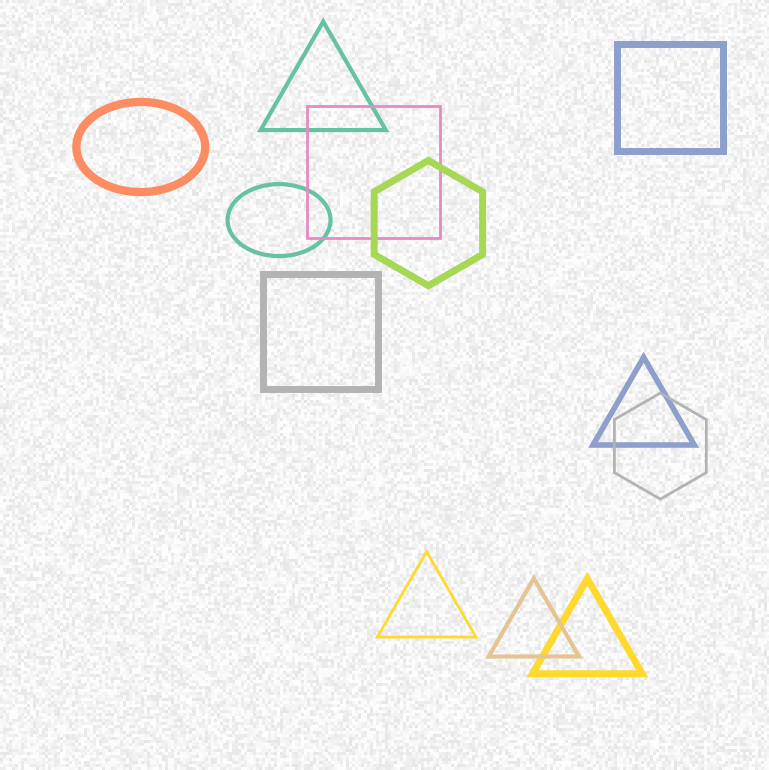[{"shape": "oval", "thickness": 1.5, "radius": 0.33, "center": [0.362, 0.714]}, {"shape": "triangle", "thickness": 1.5, "radius": 0.47, "center": [0.42, 0.878]}, {"shape": "oval", "thickness": 3, "radius": 0.42, "center": [0.183, 0.809]}, {"shape": "triangle", "thickness": 2, "radius": 0.38, "center": [0.836, 0.46]}, {"shape": "square", "thickness": 2.5, "radius": 0.35, "center": [0.87, 0.874]}, {"shape": "square", "thickness": 1, "radius": 0.43, "center": [0.486, 0.777]}, {"shape": "hexagon", "thickness": 2.5, "radius": 0.41, "center": [0.556, 0.71]}, {"shape": "triangle", "thickness": 2.5, "radius": 0.41, "center": [0.763, 0.166]}, {"shape": "triangle", "thickness": 1, "radius": 0.37, "center": [0.554, 0.21]}, {"shape": "triangle", "thickness": 1.5, "radius": 0.34, "center": [0.693, 0.181]}, {"shape": "hexagon", "thickness": 1, "radius": 0.34, "center": [0.858, 0.421]}, {"shape": "square", "thickness": 2.5, "radius": 0.38, "center": [0.416, 0.569]}]